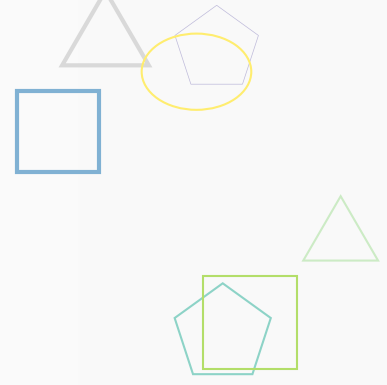[{"shape": "pentagon", "thickness": 1.5, "radius": 0.65, "center": [0.575, 0.134]}, {"shape": "pentagon", "thickness": 0.5, "radius": 0.57, "center": [0.559, 0.873]}, {"shape": "square", "thickness": 3, "radius": 0.53, "center": [0.151, 0.659]}, {"shape": "square", "thickness": 1.5, "radius": 0.61, "center": [0.645, 0.163]}, {"shape": "triangle", "thickness": 3, "radius": 0.65, "center": [0.272, 0.895]}, {"shape": "triangle", "thickness": 1.5, "radius": 0.56, "center": [0.879, 0.379]}, {"shape": "oval", "thickness": 1.5, "radius": 0.71, "center": [0.507, 0.814]}]